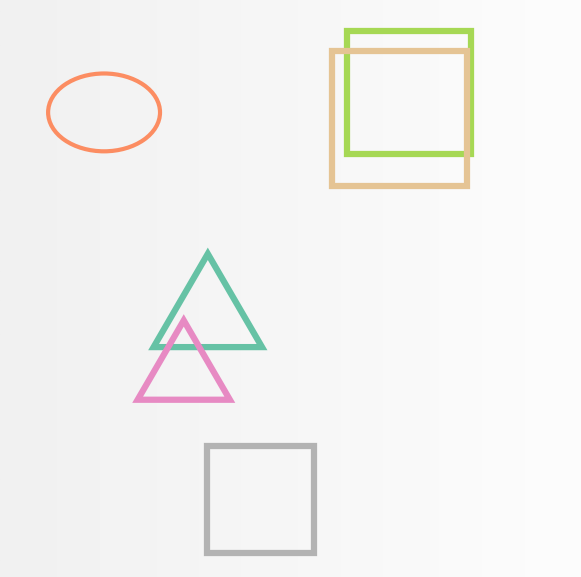[{"shape": "triangle", "thickness": 3, "radius": 0.54, "center": [0.358, 0.452]}, {"shape": "oval", "thickness": 2, "radius": 0.48, "center": [0.179, 0.804]}, {"shape": "triangle", "thickness": 3, "radius": 0.46, "center": [0.316, 0.353]}, {"shape": "square", "thickness": 3, "radius": 0.53, "center": [0.704, 0.839]}, {"shape": "square", "thickness": 3, "radius": 0.58, "center": [0.687, 0.793]}, {"shape": "square", "thickness": 3, "radius": 0.46, "center": [0.449, 0.134]}]